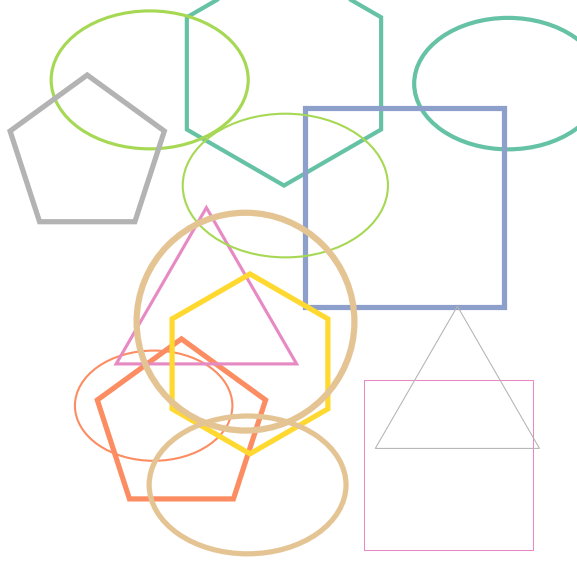[{"shape": "hexagon", "thickness": 2, "radius": 0.97, "center": [0.492, 0.872]}, {"shape": "oval", "thickness": 2, "radius": 0.81, "center": [0.88, 0.854]}, {"shape": "oval", "thickness": 1, "radius": 0.68, "center": [0.266, 0.297]}, {"shape": "pentagon", "thickness": 2.5, "radius": 0.77, "center": [0.314, 0.259]}, {"shape": "square", "thickness": 2.5, "radius": 0.86, "center": [0.7, 0.639]}, {"shape": "square", "thickness": 0.5, "radius": 0.73, "center": [0.777, 0.194]}, {"shape": "triangle", "thickness": 1.5, "radius": 0.9, "center": [0.357, 0.459]}, {"shape": "oval", "thickness": 1.5, "radius": 0.85, "center": [0.259, 0.861]}, {"shape": "oval", "thickness": 1, "radius": 0.89, "center": [0.494, 0.678]}, {"shape": "hexagon", "thickness": 2.5, "radius": 0.78, "center": [0.433, 0.369]}, {"shape": "circle", "thickness": 3, "radius": 0.94, "center": [0.425, 0.442]}, {"shape": "oval", "thickness": 2.5, "radius": 0.85, "center": [0.429, 0.159]}, {"shape": "pentagon", "thickness": 2.5, "radius": 0.7, "center": [0.151, 0.729]}, {"shape": "triangle", "thickness": 0.5, "radius": 0.82, "center": [0.792, 0.305]}]